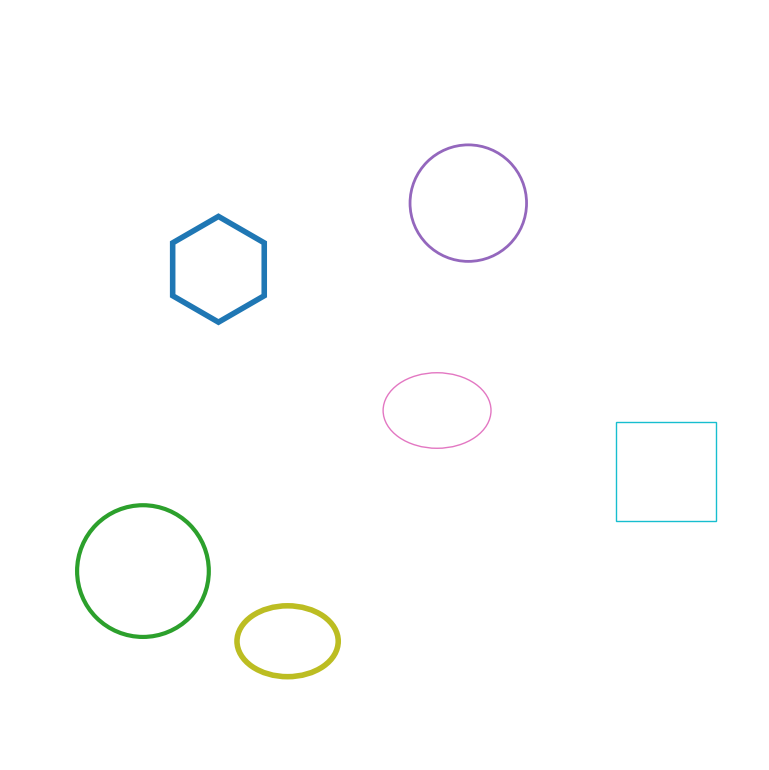[{"shape": "hexagon", "thickness": 2, "radius": 0.34, "center": [0.284, 0.65]}, {"shape": "circle", "thickness": 1.5, "radius": 0.43, "center": [0.186, 0.258]}, {"shape": "circle", "thickness": 1, "radius": 0.38, "center": [0.608, 0.736]}, {"shape": "oval", "thickness": 0.5, "radius": 0.35, "center": [0.568, 0.467]}, {"shape": "oval", "thickness": 2, "radius": 0.33, "center": [0.374, 0.167]}, {"shape": "square", "thickness": 0.5, "radius": 0.32, "center": [0.865, 0.387]}]